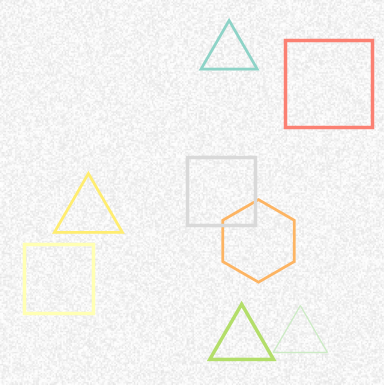[{"shape": "triangle", "thickness": 2, "radius": 0.42, "center": [0.595, 0.863]}, {"shape": "square", "thickness": 2.5, "radius": 0.45, "center": [0.153, 0.277]}, {"shape": "square", "thickness": 2.5, "radius": 0.57, "center": [0.854, 0.784]}, {"shape": "hexagon", "thickness": 2, "radius": 0.54, "center": [0.671, 0.374]}, {"shape": "triangle", "thickness": 2.5, "radius": 0.48, "center": [0.628, 0.114]}, {"shape": "square", "thickness": 2.5, "radius": 0.44, "center": [0.575, 0.505]}, {"shape": "triangle", "thickness": 1, "radius": 0.41, "center": [0.78, 0.125]}, {"shape": "triangle", "thickness": 2, "radius": 0.51, "center": [0.23, 0.447]}]